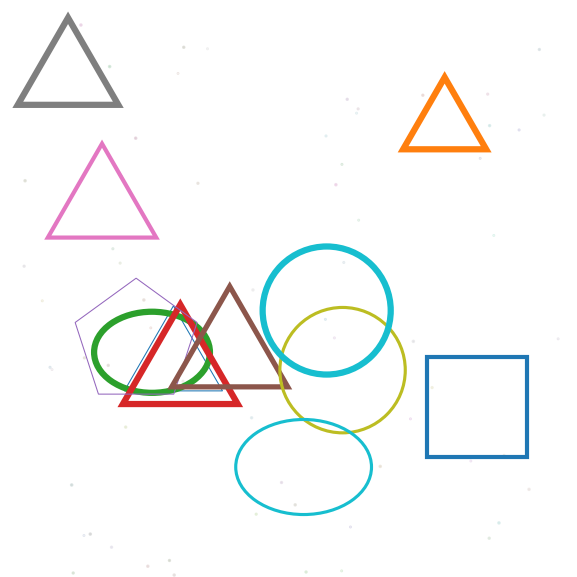[{"shape": "triangle", "thickness": 0.5, "radius": 0.49, "center": [0.3, 0.371]}, {"shape": "square", "thickness": 2, "radius": 0.44, "center": [0.826, 0.294]}, {"shape": "triangle", "thickness": 3, "radius": 0.42, "center": [0.77, 0.782]}, {"shape": "oval", "thickness": 3, "radius": 0.5, "center": [0.263, 0.389]}, {"shape": "triangle", "thickness": 3, "radius": 0.57, "center": [0.312, 0.357]}, {"shape": "pentagon", "thickness": 0.5, "radius": 0.55, "center": [0.236, 0.406]}, {"shape": "triangle", "thickness": 2.5, "radius": 0.58, "center": [0.398, 0.387]}, {"shape": "triangle", "thickness": 2, "radius": 0.54, "center": [0.177, 0.642]}, {"shape": "triangle", "thickness": 3, "radius": 0.5, "center": [0.118, 0.868]}, {"shape": "circle", "thickness": 1.5, "radius": 0.54, "center": [0.593, 0.358]}, {"shape": "circle", "thickness": 3, "radius": 0.55, "center": [0.566, 0.461]}, {"shape": "oval", "thickness": 1.5, "radius": 0.59, "center": [0.526, 0.19]}]